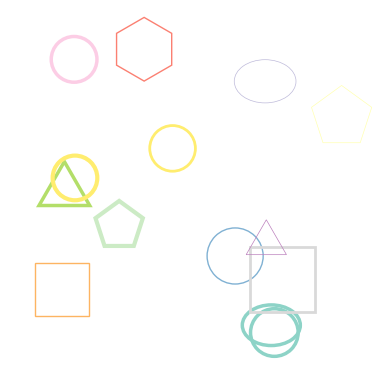[{"shape": "circle", "thickness": 2.5, "radius": 0.31, "center": [0.713, 0.136]}, {"shape": "oval", "thickness": 2.5, "radius": 0.38, "center": [0.705, 0.155]}, {"shape": "pentagon", "thickness": 0.5, "radius": 0.41, "center": [0.887, 0.696]}, {"shape": "oval", "thickness": 0.5, "radius": 0.4, "center": [0.689, 0.789]}, {"shape": "hexagon", "thickness": 1, "radius": 0.41, "center": [0.374, 0.872]}, {"shape": "circle", "thickness": 1, "radius": 0.36, "center": [0.611, 0.335]}, {"shape": "square", "thickness": 1, "radius": 0.35, "center": [0.161, 0.248]}, {"shape": "triangle", "thickness": 2.5, "radius": 0.38, "center": [0.167, 0.504]}, {"shape": "circle", "thickness": 2.5, "radius": 0.3, "center": [0.192, 0.846]}, {"shape": "square", "thickness": 2, "radius": 0.42, "center": [0.734, 0.274]}, {"shape": "triangle", "thickness": 0.5, "radius": 0.3, "center": [0.692, 0.369]}, {"shape": "pentagon", "thickness": 3, "radius": 0.32, "center": [0.31, 0.413]}, {"shape": "circle", "thickness": 3, "radius": 0.29, "center": [0.195, 0.538]}, {"shape": "circle", "thickness": 2, "radius": 0.3, "center": [0.448, 0.615]}]